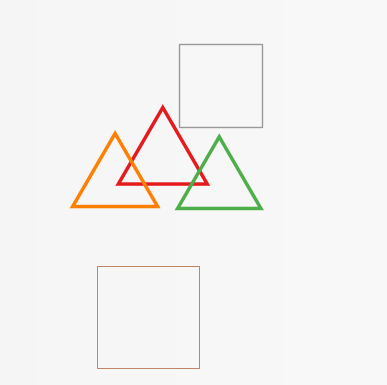[{"shape": "triangle", "thickness": 2.5, "radius": 0.66, "center": [0.42, 0.588]}, {"shape": "triangle", "thickness": 2.5, "radius": 0.62, "center": [0.566, 0.521]}, {"shape": "triangle", "thickness": 2.5, "radius": 0.63, "center": [0.297, 0.527]}, {"shape": "square", "thickness": 0.5, "radius": 0.66, "center": [0.381, 0.177]}, {"shape": "square", "thickness": 1, "radius": 0.53, "center": [0.57, 0.778]}]